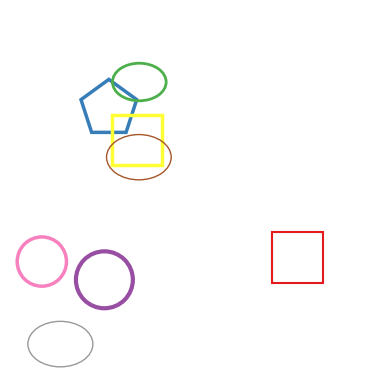[{"shape": "square", "thickness": 1.5, "radius": 0.33, "center": [0.773, 0.331]}, {"shape": "pentagon", "thickness": 2.5, "radius": 0.38, "center": [0.283, 0.718]}, {"shape": "oval", "thickness": 2, "radius": 0.35, "center": [0.362, 0.787]}, {"shape": "circle", "thickness": 3, "radius": 0.37, "center": [0.271, 0.273]}, {"shape": "square", "thickness": 2.5, "radius": 0.32, "center": [0.356, 0.637]}, {"shape": "oval", "thickness": 1, "radius": 0.42, "center": [0.361, 0.592]}, {"shape": "circle", "thickness": 2.5, "radius": 0.32, "center": [0.109, 0.321]}, {"shape": "oval", "thickness": 1, "radius": 0.42, "center": [0.157, 0.106]}]